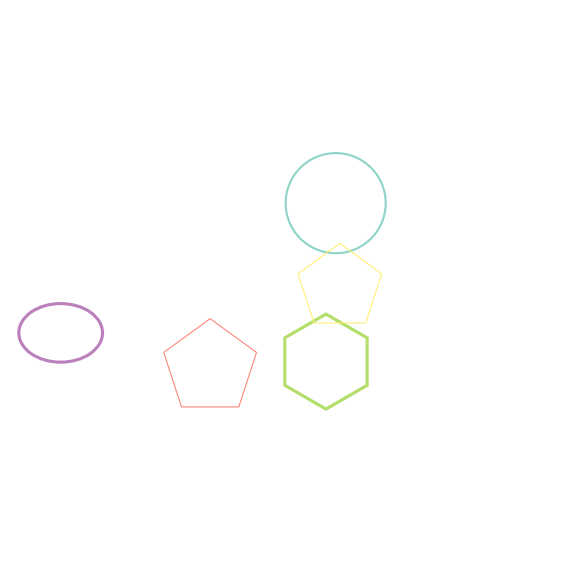[{"shape": "circle", "thickness": 1, "radius": 0.43, "center": [0.581, 0.647]}, {"shape": "pentagon", "thickness": 0.5, "radius": 0.42, "center": [0.364, 0.363]}, {"shape": "hexagon", "thickness": 1.5, "radius": 0.41, "center": [0.564, 0.373]}, {"shape": "oval", "thickness": 1.5, "radius": 0.36, "center": [0.105, 0.423]}, {"shape": "pentagon", "thickness": 0.5, "radius": 0.38, "center": [0.589, 0.502]}]